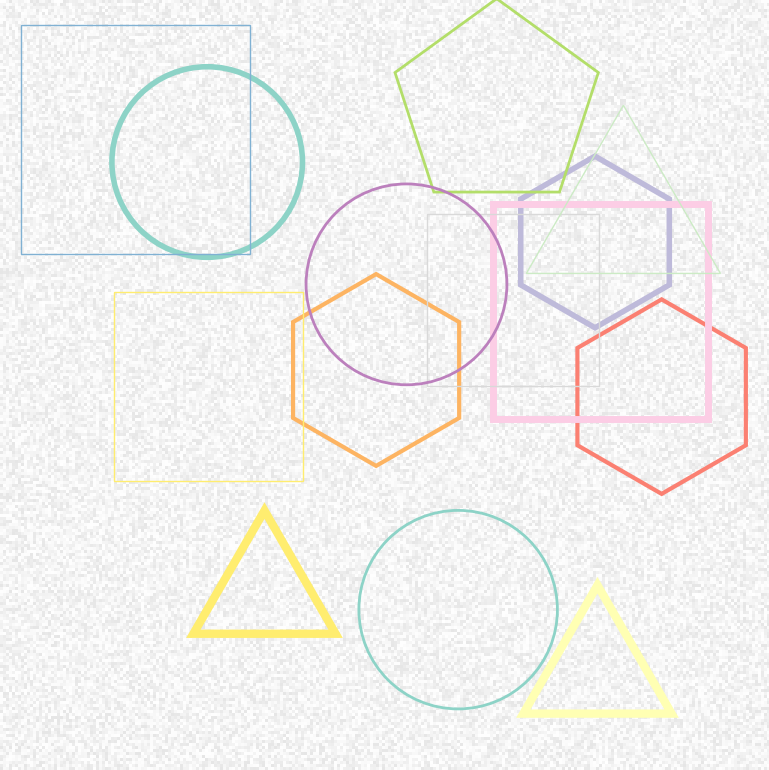[{"shape": "circle", "thickness": 1, "radius": 0.64, "center": [0.595, 0.208]}, {"shape": "circle", "thickness": 2, "radius": 0.62, "center": [0.269, 0.79]}, {"shape": "triangle", "thickness": 3, "radius": 0.56, "center": [0.776, 0.129]}, {"shape": "hexagon", "thickness": 2, "radius": 0.56, "center": [0.773, 0.686]}, {"shape": "hexagon", "thickness": 1.5, "radius": 0.63, "center": [0.859, 0.485]}, {"shape": "square", "thickness": 0.5, "radius": 0.74, "center": [0.176, 0.819]}, {"shape": "hexagon", "thickness": 1.5, "radius": 0.62, "center": [0.488, 0.519]}, {"shape": "pentagon", "thickness": 1, "radius": 0.69, "center": [0.645, 0.863]}, {"shape": "square", "thickness": 2.5, "radius": 0.7, "center": [0.78, 0.595]}, {"shape": "square", "thickness": 0.5, "radius": 0.56, "center": [0.666, 0.61]}, {"shape": "circle", "thickness": 1, "radius": 0.65, "center": [0.528, 0.631]}, {"shape": "triangle", "thickness": 0.5, "radius": 0.73, "center": [0.81, 0.718]}, {"shape": "triangle", "thickness": 3, "radius": 0.53, "center": [0.343, 0.23]}, {"shape": "square", "thickness": 0.5, "radius": 0.61, "center": [0.271, 0.498]}]